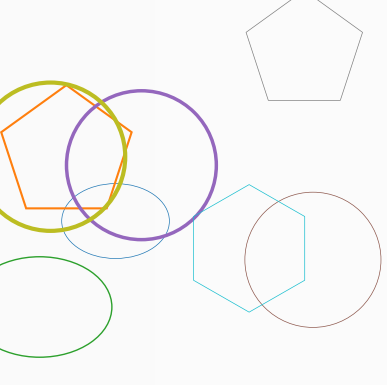[{"shape": "oval", "thickness": 0.5, "radius": 0.69, "center": [0.298, 0.426]}, {"shape": "pentagon", "thickness": 1.5, "radius": 0.88, "center": [0.171, 0.602]}, {"shape": "oval", "thickness": 1, "radius": 0.93, "center": [0.102, 0.203]}, {"shape": "circle", "thickness": 2.5, "radius": 0.97, "center": [0.365, 0.571]}, {"shape": "circle", "thickness": 0.5, "radius": 0.88, "center": [0.808, 0.325]}, {"shape": "pentagon", "thickness": 0.5, "radius": 0.79, "center": [0.785, 0.867]}, {"shape": "circle", "thickness": 3, "radius": 0.96, "center": [0.131, 0.593]}, {"shape": "hexagon", "thickness": 0.5, "radius": 0.83, "center": [0.643, 0.355]}]